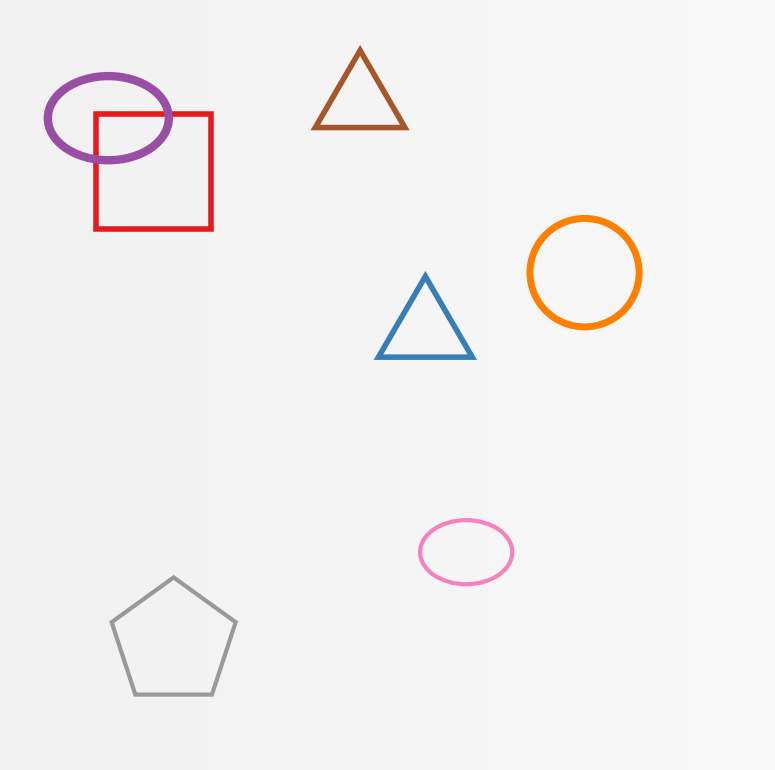[{"shape": "square", "thickness": 2, "radius": 0.37, "center": [0.198, 0.777]}, {"shape": "triangle", "thickness": 2, "radius": 0.35, "center": [0.549, 0.571]}, {"shape": "oval", "thickness": 3, "radius": 0.39, "center": [0.14, 0.847]}, {"shape": "circle", "thickness": 2.5, "radius": 0.35, "center": [0.754, 0.646]}, {"shape": "triangle", "thickness": 2, "radius": 0.33, "center": [0.465, 0.868]}, {"shape": "oval", "thickness": 1.5, "radius": 0.3, "center": [0.602, 0.283]}, {"shape": "pentagon", "thickness": 1.5, "radius": 0.42, "center": [0.224, 0.166]}]